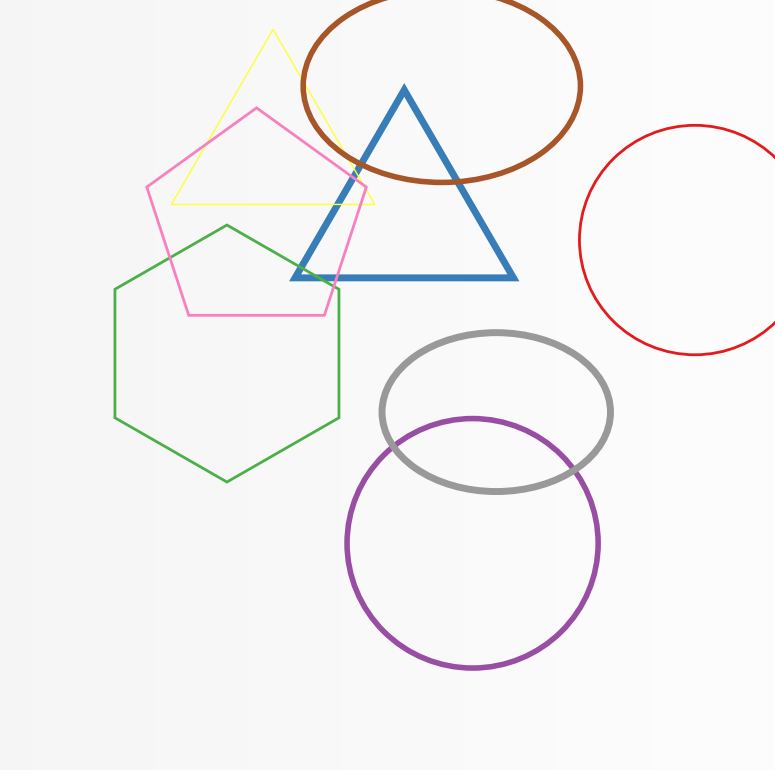[{"shape": "circle", "thickness": 1, "radius": 0.74, "center": [0.897, 0.688]}, {"shape": "triangle", "thickness": 2.5, "radius": 0.81, "center": [0.522, 0.72]}, {"shape": "hexagon", "thickness": 1, "radius": 0.83, "center": [0.293, 0.541]}, {"shape": "circle", "thickness": 2, "radius": 0.81, "center": [0.61, 0.294]}, {"shape": "triangle", "thickness": 0.5, "radius": 0.76, "center": [0.352, 0.81]}, {"shape": "oval", "thickness": 2, "radius": 0.89, "center": [0.57, 0.888]}, {"shape": "pentagon", "thickness": 1, "radius": 0.74, "center": [0.331, 0.711]}, {"shape": "oval", "thickness": 2.5, "radius": 0.74, "center": [0.64, 0.465]}]